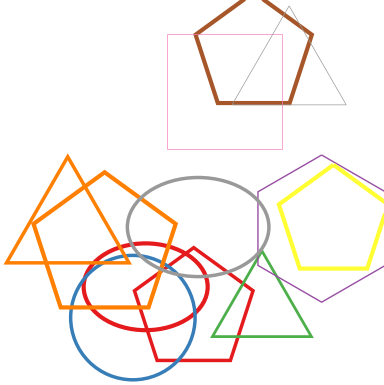[{"shape": "pentagon", "thickness": 2.5, "radius": 0.81, "center": [0.503, 0.195]}, {"shape": "oval", "thickness": 3, "radius": 0.81, "center": [0.378, 0.255]}, {"shape": "circle", "thickness": 2.5, "radius": 0.81, "center": [0.345, 0.175]}, {"shape": "triangle", "thickness": 2, "radius": 0.74, "center": [0.68, 0.2]}, {"shape": "hexagon", "thickness": 1, "radius": 0.96, "center": [0.835, 0.406]}, {"shape": "pentagon", "thickness": 3, "radius": 0.97, "center": [0.272, 0.358]}, {"shape": "triangle", "thickness": 2.5, "radius": 0.92, "center": [0.176, 0.409]}, {"shape": "pentagon", "thickness": 3, "radius": 0.74, "center": [0.866, 0.423]}, {"shape": "pentagon", "thickness": 3, "radius": 0.79, "center": [0.659, 0.861]}, {"shape": "square", "thickness": 0.5, "radius": 0.75, "center": [0.584, 0.761]}, {"shape": "oval", "thickness": 2.5, "radius": 0.92, "center": [0.515, 0.41]}, {"shape": "triangle", "thickness": 0.5, "radius": 0.86, "center": [0.751, 0.813]}]